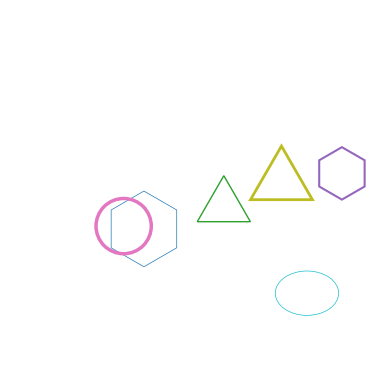[{"shape": "hexagon", "thickness": 0.5, "radius": 0.49, "center": [0.374, 0.405]}, {"shape": "triangle", "thickness": 1, "radius": 0.4, "center": [0.581, 0.464]}, {"shape": "hexagon", "thickness": 1.5, "radius": 0.34, "center": [0.888, 0.55]}, {"shape": "circle", "thickness": 2.5, "radius": 0.36, "center": [0.321, 0.413]}, {"shape": "triangle", "thickness": 2, "radius": 0.46, "center": [0.731, 0.528]}, {"shape": "oval", "thickness": 0.5, "radius": 0.41, "center": [0.797, 0.238]}]